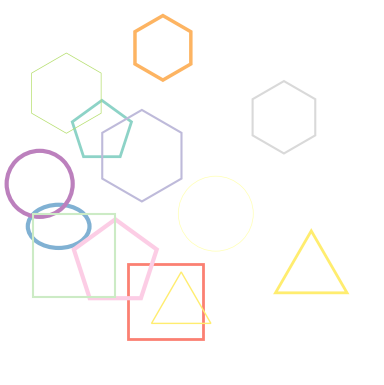[{"shape": "pentagon", "thickness": 2, "radius": 0.4, "center": [0.265, 0.658]}, {"shape": "circle", "thickness": 0.5, "radius": 0.49, "center": [0.56, 0.445]}, {"shape": "hexagon", "thickness": 1.5, "radius": 0.59, "center": [0.368, 0.596]}, {"shape": "square", "thickness": 2, "radius": 0.49, "center": [0.431, 0.218]}, {"shape": "oval", "thickness": 3, "radius": 0.4, "center": [0.152, 0.412]}, {"shape": "hexagon", "thickness": 2.5, "radius": 0.42, "center": [0.423, 0.876]}, {"shape": "hexagon", "thickness": 0.5, "radius": 0.52, "center": [0.172, 0.758]}, {"shape": "pentagon", "thickness": 3, "radius": 0.57, "center": [0.299, 0.317]}, {"shape": "hexagon", "thickness": 1.5, "radius": 0.47, "center": [0.738, 0.695]}, {"shape": "circle", "thickness": 3, "radius": 0.43, "center": [0.103, 0.522]}, {"shape": "square", "thickness": 1.5, "radius": 0.54, "center": [0.192, 0.336]}, {"shape": "triangle", "thickness": 1, "radius": 0.45, "center": [0.471, 0.205]}, {"shape": "triangle", "thickness": 2, "radius": 0.54, "center": [0.808, 0.293]}]